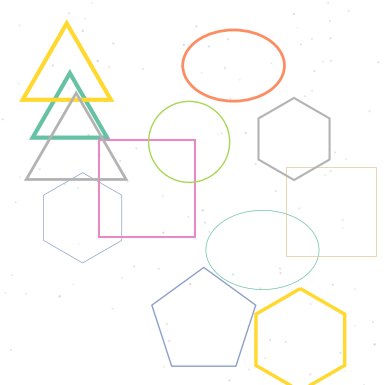[{"shape": "oval", "thickness": 0.5, "radius": 0.73, "center": [0.682, 0.351]}, {"shape": "triangle", "thickness": 3, "radius": 0.56, "center": [0.181, 0.698]}, {"shape": "oval", "thickness": 2, "radius": 0.66, "center": [0.607, 0.83]}, {"shape": "pentagon", "thickness": 1, "radius": 0.71, "center": [0.529, 0.164]}, {"shape": "hexagon", "thickness": 0.5, "radius": 0.59, "center": [0.215, 0.434]}, {"shape": "square", "thickness": 1.5, "radius": 0.63, "center": [0.381, 0.511]}, {"shape": "circle", "thickness": 1, "radius": 0.53, "center": [0.491, 0.631]}, {"shape": "triangle", "thickness": 3, "radius": 0.66, "center": [0.173, 0.807]}, {"shape": "hexagon", "thickness": 2.5, "radius": 0.67, "center": [0.78, 0.117]}, {"shape": "square", "thickness": 0.5, "radius": 0.58, "center": [0.86, 0.451]}, {"shape": "triangle", "thickness": 2, "radius": 0.75, "center": [0.198, 0.609]}, {"shape": "hexagon", "thickness": 1.5, "radius": 0.53, "center": [0.764, 0.639]}]